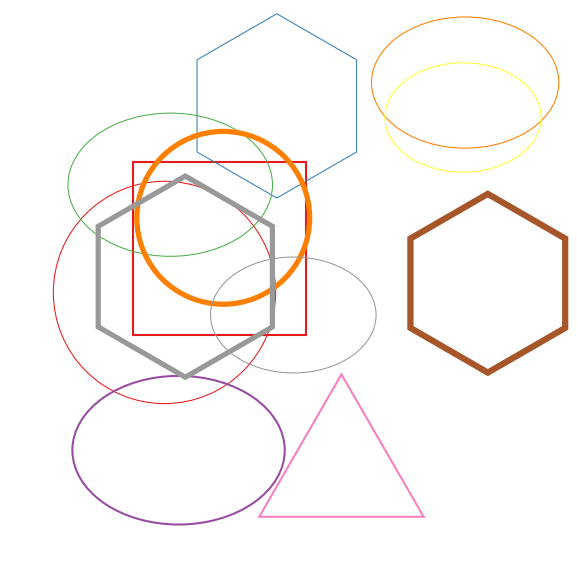[{"shape": "square", "thickness": 1, "radius": 0.75, "center": [0.38, 0.568]}, {"shape": "circle", "thickness": 0.5, "radius": 0.96, "center": [0.285, 0.493]}, {"shape": "hexagon", "thickness": 0.5, "radius": 0.8, "center": [0.479, 0.816]}, {"shape": "oval", "thickness": 0.5, "radius": 0.89, "center": [0.295, 0.679]}, {"shape": "oval", "thickness": 1, "radius": 0.92, "center": [0.309, 0.22]}, {"shape": "circle", "thickness": 2.5, "radius": 0.75, "center": [0.387, 0.622]}, {"shape": "oval", "thickness": 0.5, "radius": 0.81, "center": [0.805, 0.856]}, {"shape": "oval", "thickness": 0.5, "radius": 0.68, "center": [0.802, 0.796]}, {"shape": "hexagon", "thickness": 3, "radius": 0.77, "center": [0.845, 0.509]}, {"shape": "triangle", "thickness": 1, "radius": 0.82, "center": [0.591, 0.186]}, {"shape": "oval", "thickness": 0.5, "radius": 0.72, "center": [0.508, 0.454]}, {"shape": "hexagon", "thickness": 2.5, "radius": 0.87, "center": [0.321, 0.52]}]